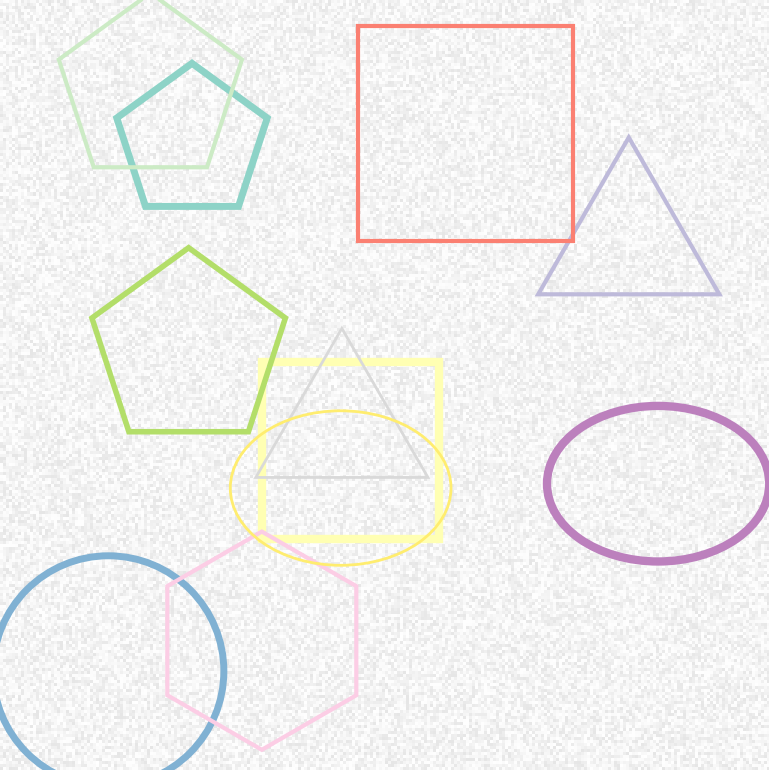[{"shape": "pentagon", "thickness": 2.5, "radius": 0.51, "center": [0.249, 0.815]}, {"shape": "square", "thickness": 3, "radius": 0.58, "center": [0.455, 0.415]}, {"shape": "triangle", "thickness": 1.5, "radius": 0.68, "center": [0.817, 0.686]}, {"shape": "square", "thickness": 1.5, "radius": 0.7, "center": [0.604, 0.827]}, {"shape": "circle", "thickness": 2.5, "radius": 0.75, "center": [0.141, 0.128]}, {"shape": "pentagon", "thickness": 2, "radius": 0.66, "center": [0.245, 0.546]}, {"shape": "hexagon", "thickness": 1.5, "radius": 0.71, "center": [0.34, 0.168]}, {"shape": "triangle", "thickness": 1, "radius": 0.65, "center": [0.444, 0.444]}, {"shape": "oval", "thickness": 3, "radius": 0.72, "center": [0.855, 0.372]}, {"shape": "pentagon", "thickness": 1.5, "radius": 0.63, "center": [0.195, 0.884]}, {"shape": "oval", "thickness": 1, "radius": 0.72, "center": [0.442, 0.366]}]